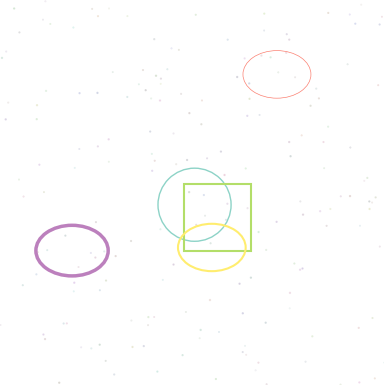[{"shape": "circle", "thickness": 1, "radius": 0.47, "center": [0.505, 0.468]}, {"shape": "oval", "thickness": 0.5, "radius": 0.44, "center": [0.719, 0.807]}, {"shape": "square", "thickness": 1.5, "radius": 0.43, "center": [0.566, 0.434]}, {"shape": "oval", "thickness": 2.5, "radius": 0.47, "center": [0.187, 0.349]}, {"shape": "oval", "thickness": 1.5, "radius": 0.44, "center": [0.55, 0.357]}]